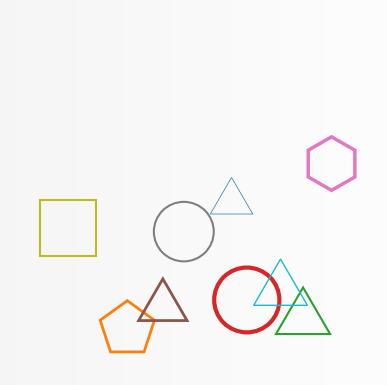[{"shape": "triangle", "thickness": 0.5, "radius": 0.32, "center": [0.597, 0.476]}, {"shape": "pentagon", "thickness": 2, "radius": 0.37, "center": [0.329, 0.145]}, {"shape": "triangle", "thickness": 1.5, "radius": 0.4, "center": [0.782, 0.173]}, {"shape": "circle", "thickness": 3, "radius": 0.42, "center": [0.637, 0.221]}, {"shape": "triangle", "thickness": 2, "radius": 0.36, "center": [0.42, 0.203]}, {"shape": "hexagon", "thickness": 2.5, "radius": 0.35, "center": [0.856, 0.575]}, {"shape": "circle", "thickness": 1.5, "radius": 0.39, "center": [0.474, 0.398]}, {"shape": "square", "thickness": 1.5, "radius": 0.36, "center": [0.175, 0.408]}, {"shape": "triangle", "thickness": 1, "radius": 0.4, "center": [0.724, 0.247]}]